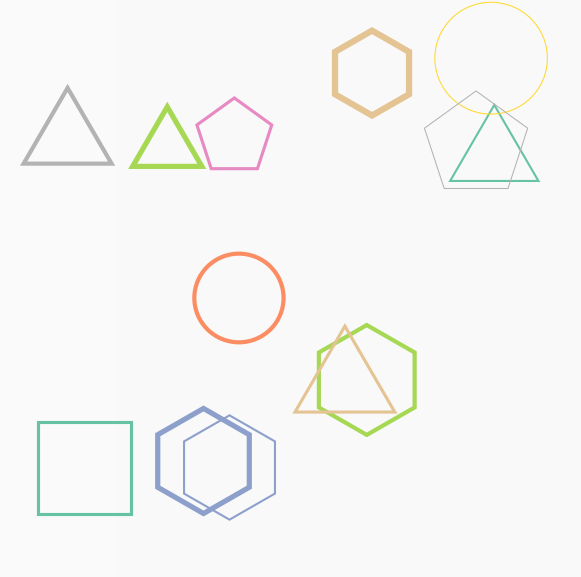[{"shape": "square", "thickness": 1.5, "radius": 0.4, "center": [0.145, 0.189]}, {"shape": "triangle", "thickness": 1, "radius": 0.44, "center": [0.85, 0.73]}, {"shape": "circle", "thickness": 2, "radius": 0.38, "center": [0.411, 0.483]}, {"shape": "hexagon", "thickness": 2.5, "radius": 0.45, "center": [0.35, 0.201]}, {"shape": "hexagon", "thickness": 1, "radius": 0.45, "center": [0.395, 0.19]}, {"shape": "pentagon", "thickness": 1.5, "radius": 0.34, "center": [0.403, 0.762]}, {"shape": "hexagon", "thickness": 2, "radius": 0.48, "center": [0.631, 0.341]}, {"shape": "triangle", "thickness": 2.5, "radius": 0.34, "center": [0.288, 0.745]}, {"shape": "circle", "thickness": 0.5, "radius": 0.48, "center": [0.845, 0.898]}, {"shape": "hexagon", "thickness": 3, "radius": 0.37, "center": [0.64, 0.873]}, {"shape": "triangle", "thickness": 1.5, "radius": 0.5, "center": [0.593, 0.335]}, {"shape": "pentagon", "thickness": 0.5, "radius": 0.47, "center": [0.819, 0.748]}, {"shape": "triangle", "thickness": 2, "radius": 0.44, "center": [0.116, 0.759]}]